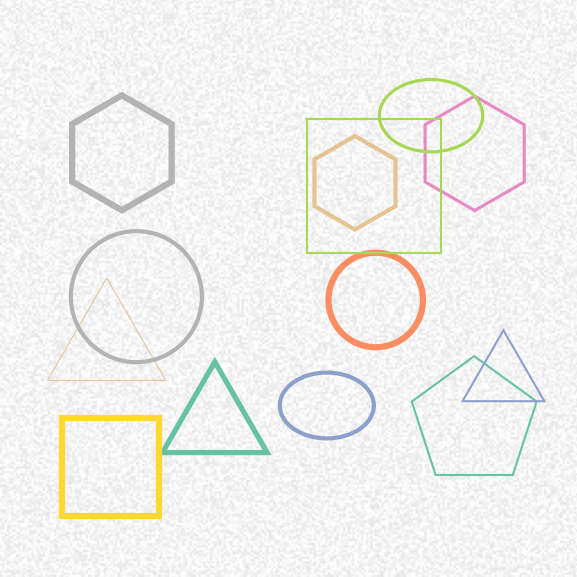[{"shape": "pentagon", "thickness": 1, "radius": 0.57, "center": [0.821, 0.269]}, {"shape": "triangle", "thickness": 2.5, "radius": 0.52, "center": [0.372, 0.268]}, {"shape": "circle", "thickness": 3, "radius": 0.41, "center": [0.651, 0.48]}, {"shape": "triangle", "thickness": 1, "radius": 0.41, "center": [0.872, 0.345]}, {"shape": "oval", "thickness": 2, "radius": 0.41, "center": [0.566, 0.297]}, {"shape": "hexagon", "thickness": 1.5, "radius": 0.5, "center": [0.822, 0.734]}, {"shape": "square", "thickness": 1, "radius": 0.58, "center": [0.648, 0.676]}, {"shape": "oval", "thickness": 1.5, "radius": 0.45, "center": [0.746, 0.799]}, {"shape": "square", "thickness": 3, "radius": 0.42, "center": [0.191, 0.191]}, {"shape": "triangle", "thickness": 0.5, "radius": 0.59, "center": [0.185, 0.4]}, {"shape": "hexagon", "thickness": 2, "radius": 0.4, "center": [0.615, 0.683]}, {"shape": "hexagon", "thickness": 3, "radius": 0.5, "center": [0.211, 0.734]}, {"shape": "circle", "thickness": 2, "radius": 0.57, "center": [0.236, 0.485]}]